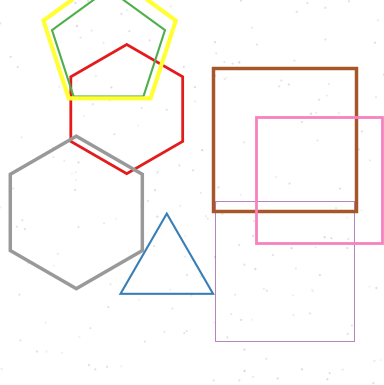[{"shape": "hexagon", "thickness": 2, "radius": 0.84, "center": [0.329, 0.717]}, {"shape": "triangle", "thickness": 1.5, "radius": 0.69, "center": [0.433, 0.306]}, {"shape": "pentagon", "thickness": 1.5, "radius": 0.77, "center": [0.282, 0.874]}, {"shape": "square", "thickness": 0.5, "radius": 0.9, "center": [0.738, 0.296]}, {"shape": "pentagon", "thickness": 3, "radius": 0.9, "center": [0.285, 0.891]}, {"shape": "square", "thickness": 2.5, "radius": 0.93, "center": [0.74, 0.637]}, {"shape": "square", "thickness": 2, "radius": 0.82, "center": [0.829, 0.532]}, {"shape": "hexagon", "thickness": 2.5, "radius": 0.99, "center": [0.198, 0.448]}]